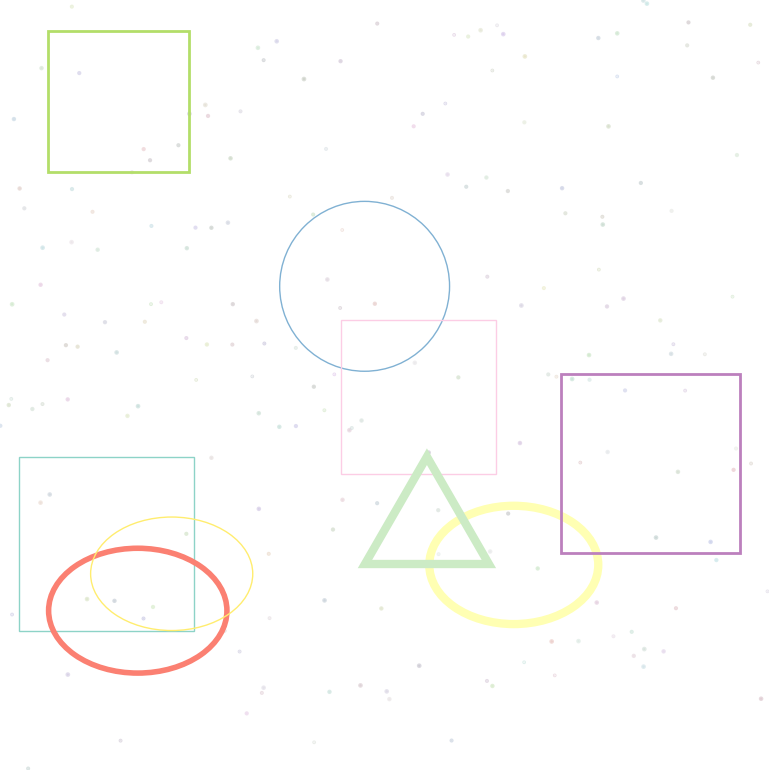[{"shape": "square", "thickness": 0.5, "radius": 0.57, "center": [0.138, 0.293]}, {"shape": "oval", "thickness": 3, "radius": 0.55, "center": [0.667, 0.266]}, {"shape": "oval", "thickness": 2, "radius": 0.58, "center": [0.179, 0.207]}, {"shape": "circle", "thickness": 0.5, "radius": 0.55, "center": [0.474, 0.628]}, {"shape": "square", "thickness": 1, "radius": 0.46, "center": [0.154, 0.868]}, {"shape": "square", "thickness": 0.5, "radius": 0.5, "center": [0.544, 0.484]}, {"shape": "square", "thickness": 1, "radius": 0.58, "center": [0.845, 0.398]}, {"shape": "triangle", "thickness": 3, "radius": 0.46, "center": [0.554, 0.314]}, {"shape": "oval", "thickness": 0.5, "radius": 0.53, "center": [0.223, 0.255]}]